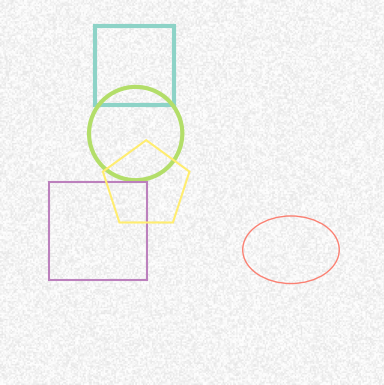[{"shape": "square", "thickness": 3, "radius": 0.51, "center": [0.348, 0.83]}, {"shape": "oval", "thickness": 1, "radius": 0.63, "center": [0.756, 0.351]}, {"shape": "circle", "thickness": 3, "radius": 0.61, "center": [0.352, 0.653]}, {"shape": "square", "thickness": 1.5, "radius": 0.63, "center": [0.255, 0.4]}, {"shape": "pentagon", "thickness": 1.5, "radius": 0.59, "center": [0.38, 0.518]}]